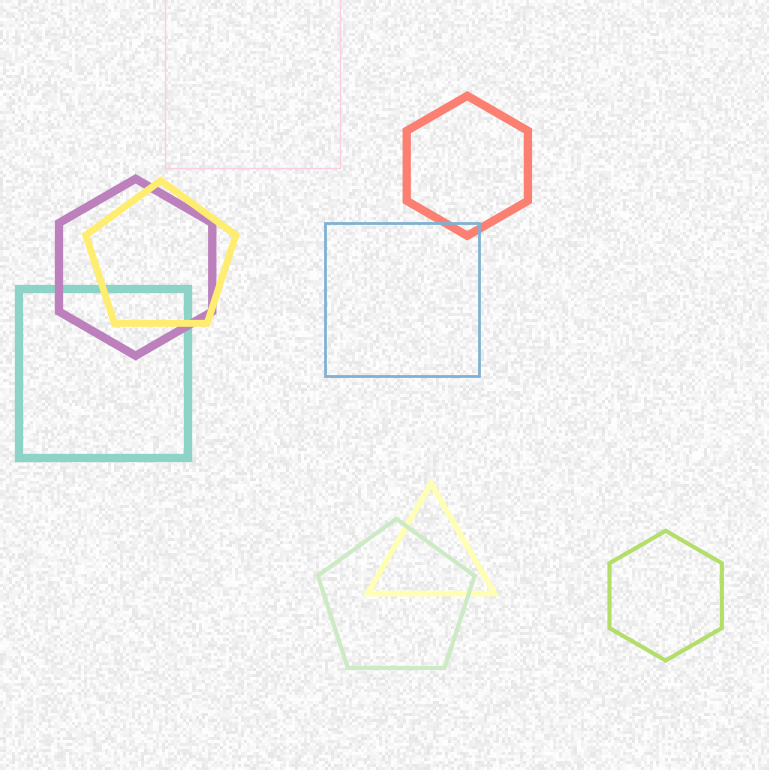[{"shape": "square", "thickness": 3, "radius": 0.55, "center": [0.134, 0.514]}, {"shape": "triangle", "thickness": 2, "radius": 0.48, "center": [0.56, 0.277]}, {"shape": "hexagon", "thickness": 3, "radius": 0.45, "center": [0.607, 0.785]}, {"shape": "square", "thickness": 1, "radius": 0.5, "center": [0.522, 0.612]}, {"shape": "hexagon", "thickness": 1.5, "radius": 0.42, "center": [0.865, 0.226]}, {"shape": "square", "thickness": 0.5, "radius": 0.57, "center": [0.328, 0.895]}, {"shape": "hexagon", "thickness": 3, "radius": 0.57, "center": [0.176, 0.653]}, {"shape": "pentagon", "thickness": 1.5, "radius": 0.54, "center": [0.515, 0.219]}, {"shape": "pentagon", "thickness": 2.5, "radius": 0.51, "center": [0.209, 0.663]}]